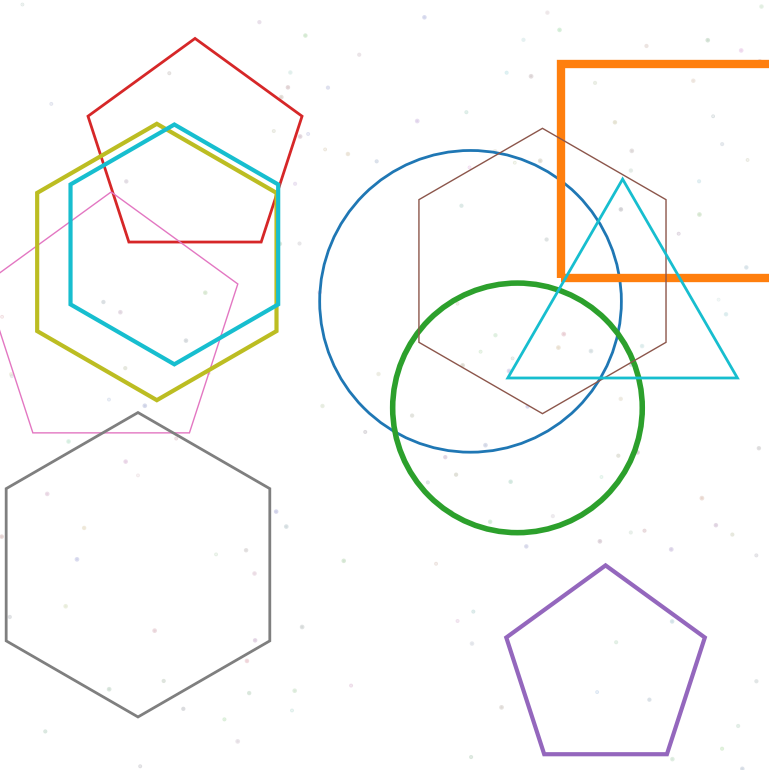[{"shape": "circle", "thickness": 1, "radius": 0.98, "center": [0.611, 0.609]}, {"shape": "square", "thickness": 3, "radius": 0.7, "center": [0.868, 0.778]}, {"shape": "circle", "thickness": 2, "radius": 0.81, "center": [0.672, 0.47]}, {"shape": "pentagon", "thickness": 1, "radius": 0.73, "center": [0.253, 0.804]}, {"shape": "pentagon", "thickness": 1.5, "radius": 0.68, "center": [0.786, 0.13]}, {"shape": "hexagon", "thickness": 0.5, "radius": 0.93, "center": [0.705, 0.648]}, {"shape": "pentagon", "thickness": 0.5, "radius": 0.86, "center": [0.144, 0.578]}, {"shape": "hexagon", "thickness": 1, "radius": 0.99, "center": [0.179, 0.267]}, {"shape": "hexagon", "thickness": 1.5, "radius": 0.9, "center": [0.204, 0.66]}, {"shape": "hexagon", "thickness": 1.5, "radius": 0.78, "center": [0.226, 0.683]}, {"shape": "triangle", "thickness": 1, "radius": 0.86, "center": [0.809, 0.595]}]